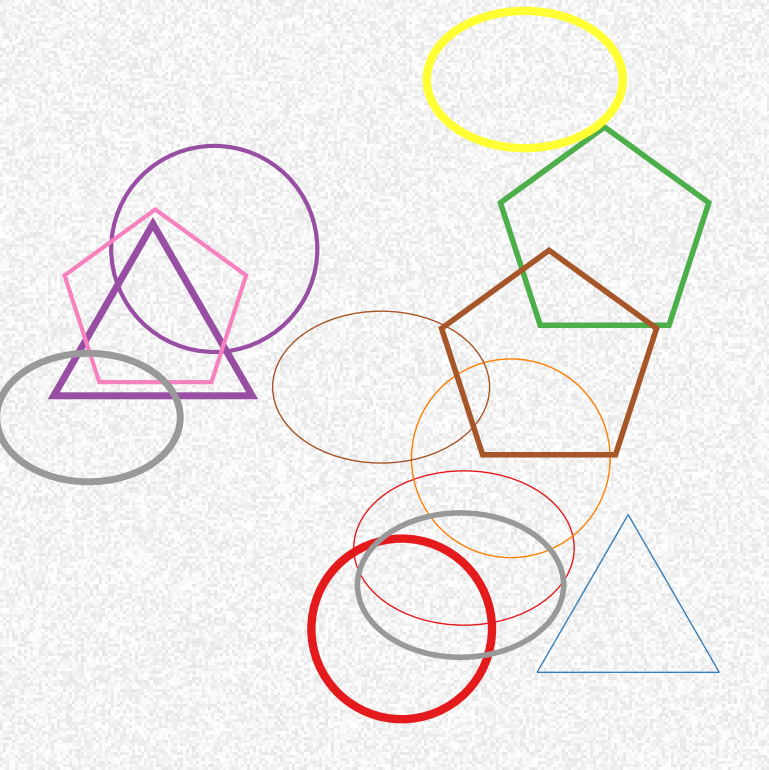[{"shape": "circle", "thickness": 3, "radius": 0.59, "center": [0.522, 0.183]}, {"shape": "oval", "thickness": 0.5, "radius": 0.72, "center": [0.603, 0.288]}, {"shape": "triangle", "thickness": 0.5, "radius": 0.68, "center": [0.816, 0.195]}, {"shape": "pentagon", "thickness": 2, "radius": 0.71, "center": [0.785, 0.693]}, {"shape": "triangle", "thickness": 2.5, "radius": 0.74, "center": [0.199, 0.56]}, {"shape": "circle", "thickness": 1.5, "radius": 0.67, "center": [0.278, 0.677]}, {"shape": "circle", "thickness": 0.5, "radius": 0.65, "center": [0.663, 0.405]}, {"shape": "oval", "thickness": 3, "radius": 0.64, "center": [0.682, 0.897]}, {"shape": "pentagon", "thickness": 2, "radius": 0.73, "center": [0.713, 0.528]}, {"shape": "oval", "thickness": 0.5, "radius": 0.7, "center": [0.495, 0.497]}, {"shape": "pentagon", "thickness": 1.5, "radius": 0.62, "center": [0.202, 0.604]}, {"shape": "oval", "thickness": 2.5, "radius": 0.6, "center": [0.115, 0.458]}, {"shape": "oval", "thickness": 2, "radius": 0.67, "center": [0.598, 0.24]}]